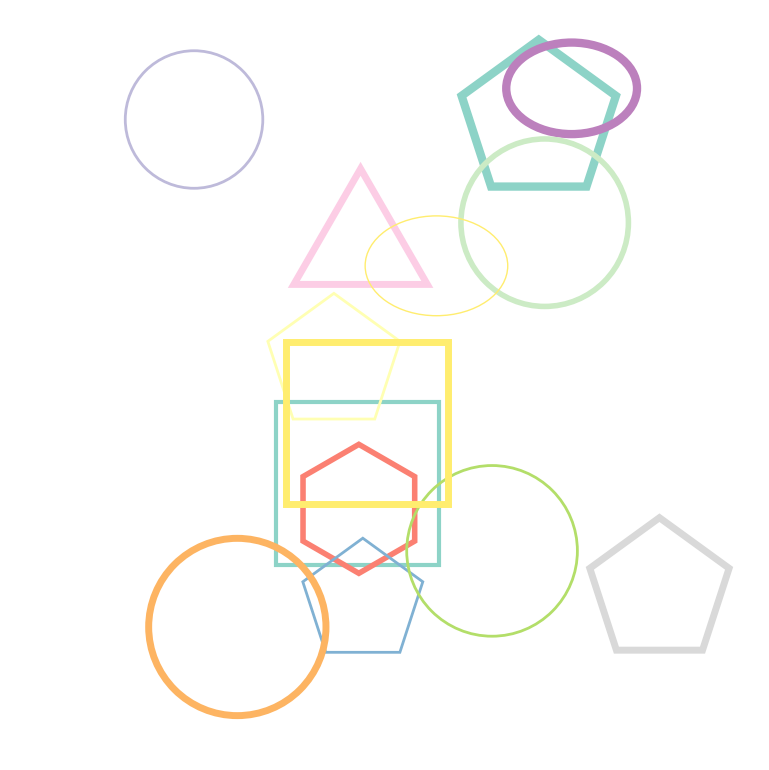[{"shape": "pentagon", "thickness": 3, "radius": 0.53, "center": [0.7, 0.843]}, {"shape": "square", "thickness": 1.5, "radius": 0.53, "center": [0.465, 0.373]}, {"shape": "pentagon", "thickness": 1, "radius": 0.45, "center": [0.434, 0.529]}, {"shape": "circle", "thickness": 1, "radius": 0.45, "center": [0.252, 0.845]}, {"shape": "hexagon", "thickness": 2, "radius": 0.42, "center": [0.466, 0.339]}, {"shape": "pentagon", "thickness": 1, "radius": 0.41, "center": [0.471, 0.219]}, {"shape": "circle", "thickness": 2.5, "radius": 0.58, "center": [0.308, 0.186]}, {"shape": "circle", "thickness": 1, "radius": 0.55, "center": [0.639, 0.285]}, {"shape": "triangle", "thickness": 2.5, "radius": 0.5, "center": [0.468, 0.681]}, {"shape": "pentagon", "thickness": 2.5, "radius": 0.48, "center": [0.856, 0.233]}, {"shape": "oval", "thickness": 3, "radius": 0.42, "center": [0.742, 0.885]}, {"shape": "circle", "thickness": 2, "radius": 0.54, "center": [0.707, 0.711]}, {"shape": "square", "thickness": 2.5, "radius": 0.53, "center": [0.477, 0.45]}, {"shape": "oval", "thickness": 0.5, "radius": 0.46, "center": [0.567, 0.655]}]